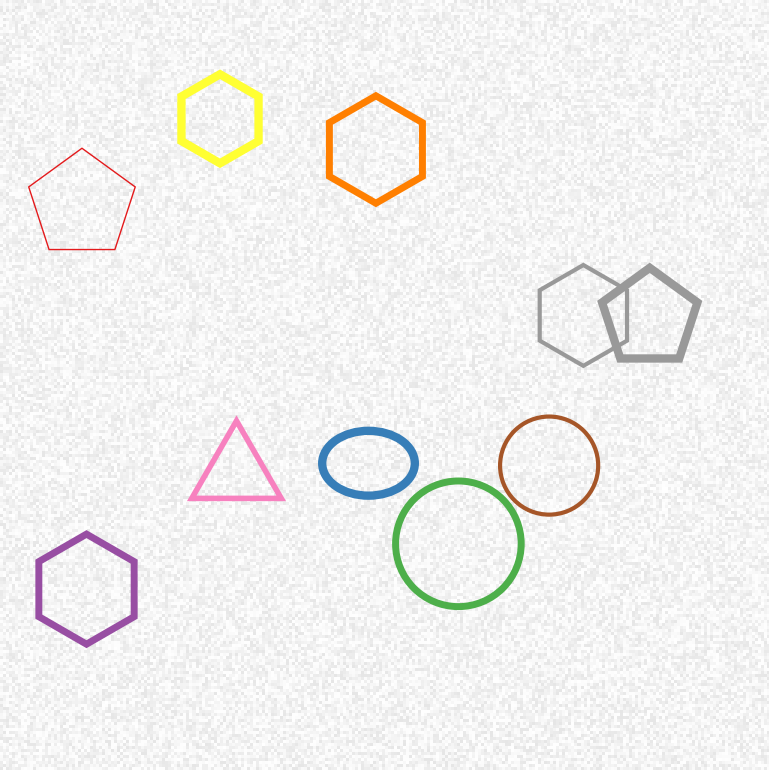[{"shape": "pentagon", "thickness": 0.5, "radius": 0.36, "center": [0.106, 0.735]}, {"shape": "oval", "thickness": 3, "radius": 0.3, "center": [0.479, 0.398]}, {"shape": "circle", "thickness": 2.5, "radius": 0.41, "center": [0.595, 0.294]}, {"shape": "hexagon", "thickness": 2.5, "radius": 0.36, "center": [0.112, 0.235]}, {"shape": "hexagon", "thickness": 2.5, "radius": 0.35, "center": [0.488, 0.806]}, {"shape": "hexagon", "thickness": 3, "radius": 0.29, "center": [0.286, 0.846]}, {"shape": "circle", "thickness": 1.5, "radius": 0.32, "center": [0.713, 0.395]}, {"shape": "triangle", "thickness": 2, "radius": 0.34, "center": [0.307, 0.386]}, {"shape": "pentagon", "thickness": 3, "radius": 0.33, "center": [0.844, 0.587]}, {"shape": "hexagon", "thickness": 1.5, "radius": 0.33, "center": [0.758, 0.59]}]